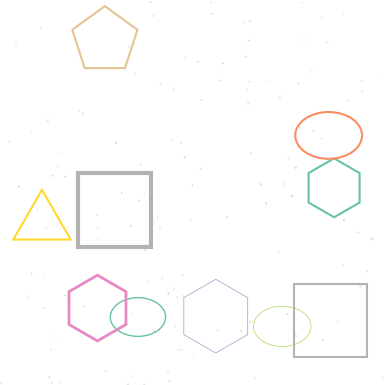[{"shape": "oval", "thickness": 1, "radius": 0.36, "center": [0.358, 0.177]}, {"shape": "hexagon", "thickness": 1.5, "radius": 0.38, "center": [0.868, 0.512]}, {"shape": "oval", "thickness": 1.5, "radius": 0.43, "center": [0.854, 0.648]}, {"shape": "hexagon", "thickness": 0.5, "radius": 0.48, "center": [0.56, 0.179]}, {"shape": "hexagon", "thickness": 2, "radius": 0.43, "center": [0.253, 0.2]}, {"shape": "oval", "thickness": 0.5, "radius": 0.37, "center": [0.733, 0.152]}, {"shape": "triangle", "thickness": 1.5, "radius": 0.43, "center": [0.109, 0.421]}, {"shape": "pentagon", "thickness": 1.5, "radius": 0.44, "center": [0.272, 0.895]}, {"shape": "square", "thickness": 1.5, "radius": 0.47, "center": [0.857, 0.166]}, {"shape": "square", "thickness": 3, "radius": 0.48, "center": [0.297, 0.455]}]